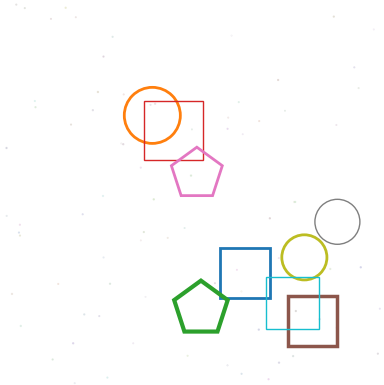[{"shape": "square", "thickness": 2, "radius": 0.32, "center": [0.635, 0.292]}, {"shape": "circle", "thickness": 2, "radius": 0.36, "center": [0.396, 0.7]}, {"shape": "pentagon", "thickness": 3, "radius": 0.37, "center": [0.522, 0.198]}, {"shape": "square", "thickness": 1, "radius": 0.38, "center": [0.45, 0.662]}, {"shape": "square", "thickness": 2.5, "radius": 0.32, "center": [0.812, 0.167]}, {"shape": "pentagon", "thickness": 2, "radius": 0.35, "center": [0.511, 0.548]}, {"shape": "circle", "thickness": 1, "radius": 0.29, "center": [0.876, 0.424]}, {"shape": "circle", "thickness": 2, "radius": 0.29, "center": [0.791, 0.332]}, {"shape": "square", "thickness": 1, "radius": 0.34, "center": [0.76, 0.213]}]